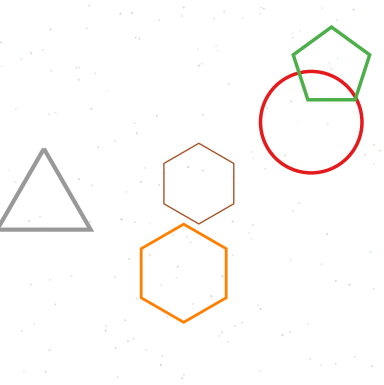[{"shape": "circle", "thickness": 2.5, "radius": 0.66, "center": [0.808, 0.683]}, {"shape": "pentagon", "thickness": 2.5, "radius": 0.52, "center": [0.861, 0.825]}, {"shape": "hexagon", "thickness": 2, "radius": 0.64, "center": [0.477, 0.29]}, {"shape": "hexagon", "thickness": 1, "radius": 0.52, "center": [0.516, 0.523]}, {"shape": "triangle", "thickness": 3, "radius": 0.7, "center": [0.114, 0.474]}]